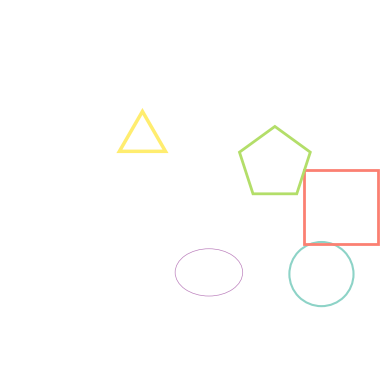[{"shape": "circle", "thickness": 1.5, "radius": 0.42, "center": [0.835, 0.288]}, {"shape": "square", "thickness": 2, "radius": 0.48, "center": [0.885, 0.462]}, {"shape": "pentagon", "thickness": 2, "radius": 0.48, "center": [0.714, 0.575]}, {"shape": "oval", "thickness": 0.5, "radius": 0.44, "center": [0.543, 0.292]}, {"shape": "triangle", "thickness": 2.5, "radius": 0.35, "center": [0.37, 0.641]}]